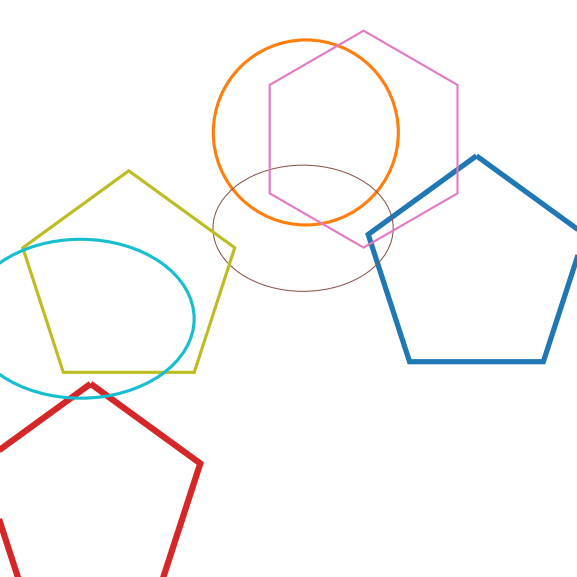[{"shape": "pentagon", "thickness": 2.5, "radius": 0.99, "center": [0.825, 0.532]}, {"shape": "circle", "thickness": 1.5, "radius": 0.8, "center": [0.53, 0.77]}, {"shape": "pentagon", "thickness": 3, "radius": 1.0, "center": [0.157, 0.135]}, {"shape": "oval", "thickness": 0.5, "radius": 0.78, "center": [0.525, 0.604]}, {"shape": "hexagon", "thickness": 1, "radius": 0.94, "center": [0.63, 0.758]}, {"shape": "pentagon", "thickness": 1.5, "radius": 0.96, "center": [0.223, 0.51]}, {"shape": "oval", "thickness": 1.5, "radius": 0.98, "center": [0.14, 0.447]}]